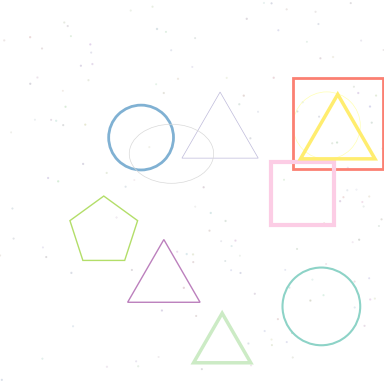[{"shape": "circle", "thickness": 1.5, "radius": 0.5, "center": [0.835, 0.204]}, {"shape": "circle", "thickness": 0.5, "radius": 0.44, "center": [0.848, 0.674]}, {"shape": "triangle", "thickness": 0.5, "radius": 0.57, "center": [0.572, 0.646]}, {"shape": "square", "thickness": 2, "radius": 0.58, "center": [0.879, 0.679]}, {"shape": "circle", "thickness": 2, "radius": 0.42, "center": [0.366, 0.643]}, {"shape": "pentagon", "thickness": 1, "radius": 0.46, "center": [0.27, 0.398]}, {"shape": "square", "thickness": 3, "radius": 0.41, "center": [0.786, 0.498]}, {"shape": "oval", "thickness": 0.5, "radius": 0.55, "center": [0.445, 0.601]}, {"shape": "triangle", "thickness": 1, "radius": 0.54, "center": [0.426, 0.269]}, {"shape": "triangle", "thickness": 2.5, "radius": 0.43, "center": [0.577, 0.101]}, {"shape": "triangle", "thickness": 2.5, "radius": 0.56, "center": [0.877, 0.643]}]